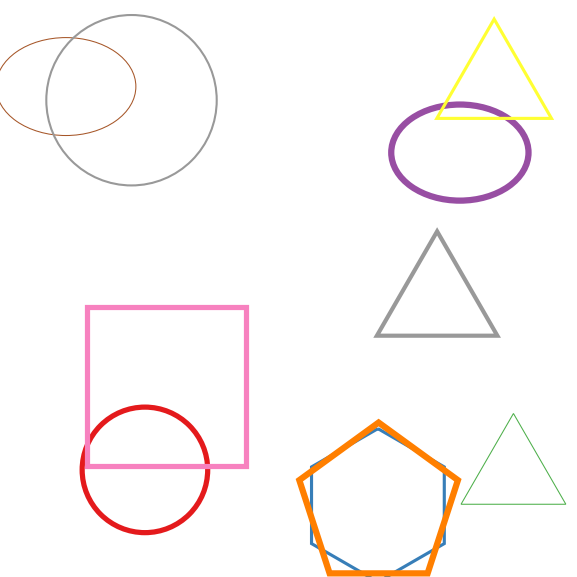[{"shape": "circle", "thickness": 2.5, "radius": 0.54, "center": [0.251, 0.185]}, {"shape": "hexagon", "thickness": 1.5, "radius": 0.66, "center": [0.654, 0.124]}, {"shape": "triangle", "thickness": 0.5, "radius": 0.52, "center": [0.889, 0.178]}, {"shape": "oval", "thickness": 3, "radius": 0.59, "center": [0.796, 0.735]}, {"shape": "pentagon", "thickness": 3, "radius": 0.72, "center": [0.656, 0.123]}, {"shape": "triangle", "thickness": 1.5, "radius": 0.57, "center": [0.856, 0.851]}, {"shape": "oval", "thickness": 0.5, "radius": 0.61, "center": [0.114, 0.849]}, {"shape": "square", "thickness": 2.5, "radius": 0.69, "center": [0.288, 0.329]}, {"shape": "circle", "thickness": 1, "radius": 0.74, "center": [0.228, 0.826]}, {"shape": "triangle", "thickness": 2, "radius": 0.6, "center": [0.757, 0.478]}]